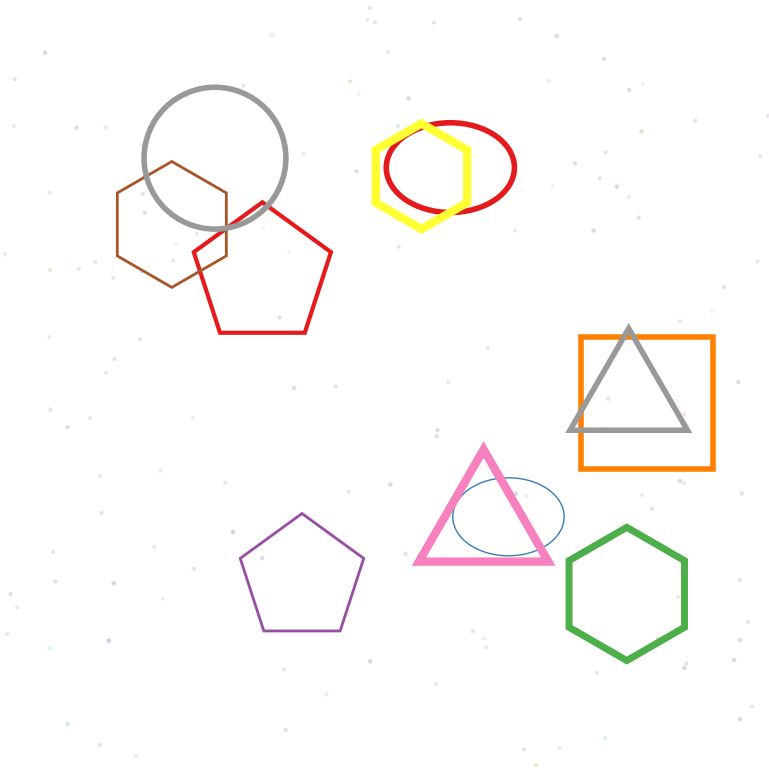[{"shape": "oval", "thickness": 2, "radius": 0.42, "center": [0.585, 0.782]}, {"shape": "pentagon", "thickness": 1.5, "radius": 0.47, "center": [0.341, 0.644]}, {"shape": "oval", "thickness": 0.5, "radius": 0.36, "center": [0.66, 0.329]}, {"shape": "hexagon", "thickness": 2.5, "radius": 0.43, "center": [0.814, 0.229]}, {"shape": "pentagon", "thickness": 1, "radius": 0.42, "center": [0.392, 0.249]}, {"shape": "square", "thickness": 2, "radius": 0.43, "center": [0.84, 0.477]}, {"shape": "hexagon", "thickness": 3, "radius": 0.34, "center": [0.547, 0.771]}, {"shape": "hexagon", "thickness": 1, "radius": 0.41, "center": [0.223, 0.709]}, {"shape": "triangle", "thickness": 3, "radius": 0.49, "center": [0.628, 0.319]}, {"shape": "triangle", "thickness": 2, "radius": 0.44, "center": [0.817, 0.485]}, {"shape": "circle", "thickness": 2, "radius": 0.46, "center": [0.279, 0.795]}]